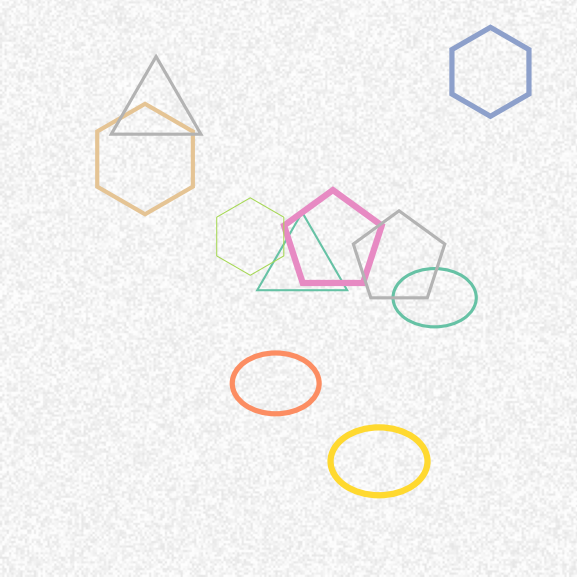[{"shape": "oval", "thickness": 1.5, "radius": 0.36, "center": [0.753, 0.484]}, {"shape": "triangle", "thickness": 1, "radius": 0.45, "center": [0.523, 0.542]}, {"shape": "oval", "thickness": 2.5, "radius": 0.38, "center": [0.477, 0.335]}, {"shape": "hexagon", "thickness": 2.5, "radius": 0.39, "center": [0.849, 0.875]}, {"shape": "pentagon", "thickness": 3, "radius": 0.44, "center": [0.576, 0.581]}, {"shape": "hexagon", "thickness": 0.5, "radius": 0.34, "center": [0.433, 0.59]}, {"shape": "oval", "thickness": 3, "radius": 0.42, "center": [0.656, 0.2]}, {"shape": "hexagon", "thickness": 2, "radius": 0.48, "center": [0.251, 0.724]}, {"shape": "triangle", "thickness": 1.5, "radius": 0.45, "center": [0.27, 0.812]}, {"shape": "pentagon", "thickness": 1.5, "radius": 0.42, "center": [0.691, 0.551]}]